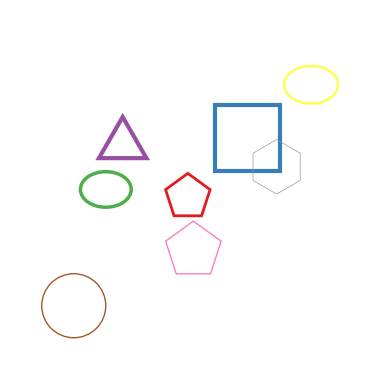[{"shape": "pentagon", "thickness": 2, "radius": 0.3, "center": [0.488, 0.489]}, {"shape": "square", "thickness": 3, "radius": 0.43, "center": [0.643, 0.642]}, {"shape": "oval", "thickness": 2.5, "radius": 0.33, "center": [0.275, 0.508]}, {"shape": "triangle", "thickness": 3, "radius": 0.36, "center": [0.319, 0.625]}, {"shape": "oval", "thickness": 1.5, "radius": 0.35, "center": [0.808, 0.78]}, {"shape": "circle", "thickness": 1, "radius": 0.42, "center": [0.192, 0.206]}, {"shape": "pentagon", "thickness": 1, "radius": 0.38, "center": [0.502, 0.35]}, {"shape": "hexagon", "thickness": 0.5, "radius": 0.35, "center": [0.718, 0.567]}]